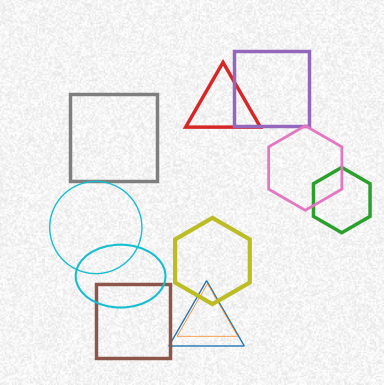[{"shape": "triangle", "thickness": 1, "radius": 0.57, "center": [0.537, 0.158]}, {"shape": "triangle", "thickness": 0.5, "radius": 0.45, "center": [0.539, 0.172]}, {"shape": "hexagon", "thickness": 2.5, "radius": 0.42, "center": [0.888, 0.48]}, {"shape": "triangle", "thickness": 2.5, "radius": 0.56, "center": [0.579, 0.726]}, {"shape": "square", "thickness": 2.5, "radius": 0.49, "center": [0.705, 0.771]}, {"shape": "square", "thickness": 2.5, "radius": 0.48, "center": [0.345, 0.167]}, {"shape": "hexagon", "thickness": 2, "radius": 0.55, "center": [0.793, 0.564]}, {"shape": "square", "thickness": 2.5, "radius": 0.57, "center": [0.295, 0.644]}, {"shape": "hexagon", "thickness": 3, "radius": 0.56, "center": [0.552, 0.322]}, {"shape": "oval", "thickness": 1.5, "radius": 0.58, "center": [0.313, 0.283]}, {"shape": "circle", "thickness": 1, "radius": 0.6, "center": [0.249, 0.409]}]